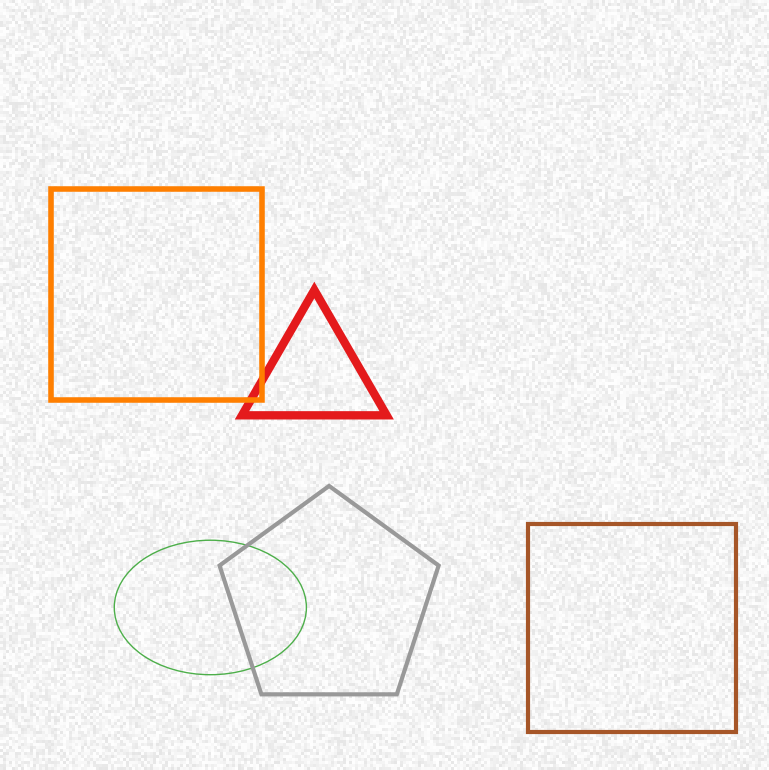[{"shape": "triangle", "thickness": 3, "radius": 0.54, "center": [0.408, 0.515]}, {"shape": "oval", "thickness": 0.5, "radius": 0.62, "center": [0.273, 0.211]}, {"shape": "square", "thickness": 2, "radius": 0.69, "center": [0.203, 0.618]}, {"shape": "square", "thickness": 1.5, "radius": 0.67, "center": [0.821, 0.184]}, {"shape": "pentagon", "thickness": 1.5, "radius": 0.75, "center": [0.427, 0.219]}]